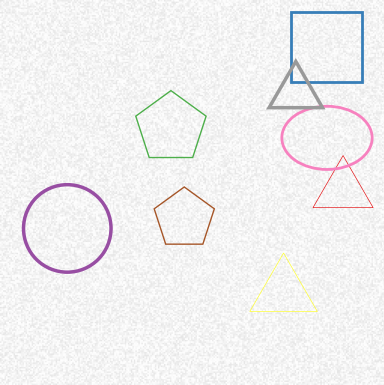[{"shape": "triangle", "thickness": 0.5, "radius": 0.45, "center": [0.891, 0.506]}, {"shape": "square", "thickness": 2, "radius": 0.46, "center": [0.848, 0.878]}, {"shape": "pentagon", "thickness": 1, "radius": 0.48, "center": [0.444, 0.669]}, {"shape": "circle", "thickness": 2.5, "radius": 0.57, "center": [0.175, 0.407]}, {"shape": "triangle", "thickness": 0.5, "radius": 0.51, "center": [0.737, 0.241]}, {"shape": "pentagon", "thickness": 1, "radius": 0.41, "center": [0.479, 0.432]}, {"shape": "oval", "thickness": 2, "radius": 0.59, "center": [0.849, 0.642]}, {"shape": "triangle", "thickness": 2.5, "radius": 0.4, "center": [0.768, 0.76]}]